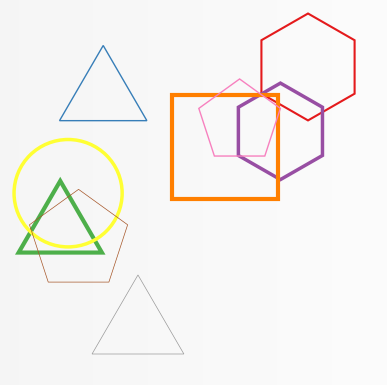[{"shape": "hexagon", "thickness": 1.5, "radius": 0.69, "center": [0.795, 0.826]}, {"shape": "triangle", "thickness": 1, "radius": 0.65, "center": [0.266, 0.752]}, {"shape": "triangle", "thickness": 3, "radius": 0.62, "center": [0.155, 0.406]}, {"shape": "hexagon", "thickness": 2.5, "radius": 0.63, "center": [0.724, 0.659]}, {"shape": "square", "thickness": 3, "radius": 0.68, "center": [0.581, 0.618]}, {"shape": "circle", "thickness": 2.5, "radius": 0.7, "center": [0.176, 0.498]}, {"shape": "pentagon", "thickness": 0.5, "radius": 0.67, "center": [0.203, 0.375]}, {"shape": "pentagon", "thickness": 1, "radius": 0.55, "center": [0.618, 0.684]}, {"shape": "triangle", "thickness": 0.5, "radius": 0.68, "center": [0.356, 0.149]}]